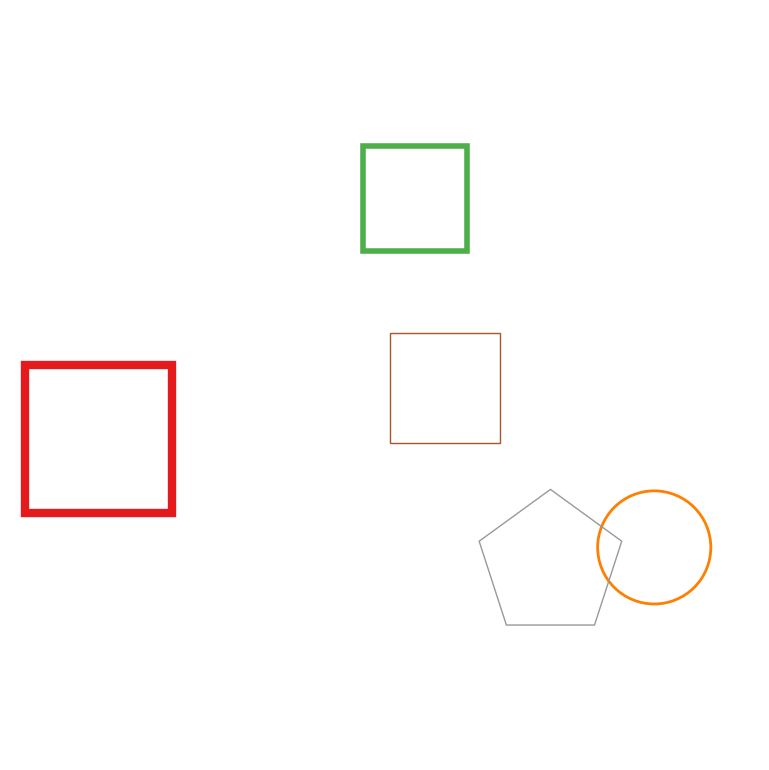[{"shape": "square", "thickness": 3, "radius": 0.48, "center": [0.128, 0.43]}, {"shape": "square", "thickness": 2, "radius": 0.34, "center": [0.539, 0.742]}, {"shape": "circle", "thickness": 1, "radius": 0.37, "center": [0.85, 0.289]}, {"shape": "square", "thickness": 0.5, "radius": 0.36, "center": [0.578, 0.496]}, {"shape": "pentagon", "thickness": 0.5, "radius": 0.49, "center": [0.715, 0.267]}]